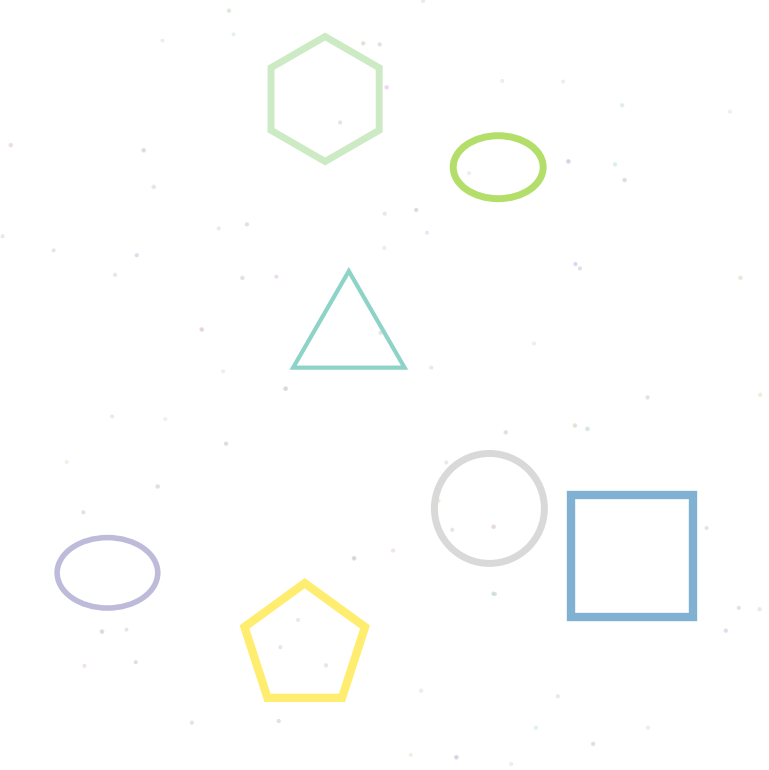[{"shape": "triangle", "thickness": 1.5, "radius": 0.42, "center": [0.453, 0.564]}, {"shape": "oval", "thickness": 2, "radius": 0.33, "center": [0.14, 0.256]}, {"shape": "square", "thickness": 3, "radius": 0.4, "center": [0.821, 0.278]}, {"shape": "oval", "thickness": 2.5, "radius": 0.29, "center": [0.647, 0.783]}, {"shape": "circle", "thickness": 2.5, "radius": 0.36, "center": [0.636, 0.34]}, {"shape": "hexagon", "thickness": 2.5, "radius": 0.41, "center": [0.422, 0.871]}, {"shape": "pentagon", "thickness": 3, "radius": 0.41, "center": [0.396, 0.16]}]